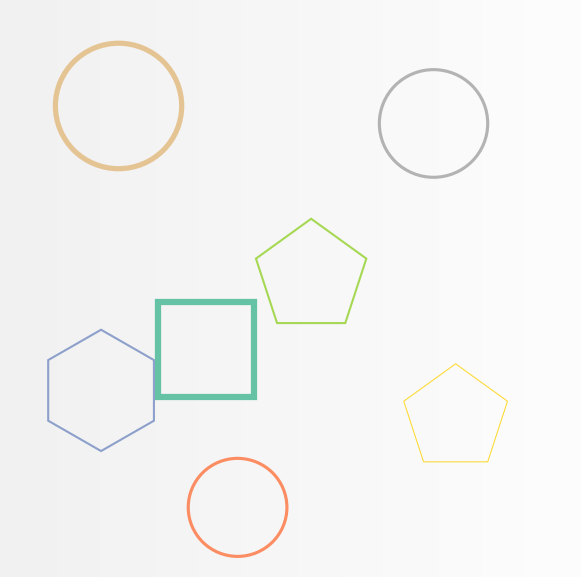[{"shape": "square", "thickness": 3, "radius": 0.41, "center": [0.354, 0.393]}, {"shape": "circle", "thickness": 1.5, "radius": 0.42, "center": [0.409, 0.121]}, {"shape": "hexagon", "thickness": 1, "radius": 0.53, "center": [0.174, 0.323]}, {"shape": "pentagon", "thickness": 1, "radius": 0.5, "center": [0.535, 0.52]}, {"shape": "pentagon", "thickness": 0.5, "radius": 0.47, "center": [0.784, 0.275]}, {"shape": "circle", "thickness": 2.5, "radius": 0.54, "center": [0.204, 0.816]}, {"shape": "circle", "thickness": 1.5, "radius": 0.47, "center": [0.746, 0.785]}]